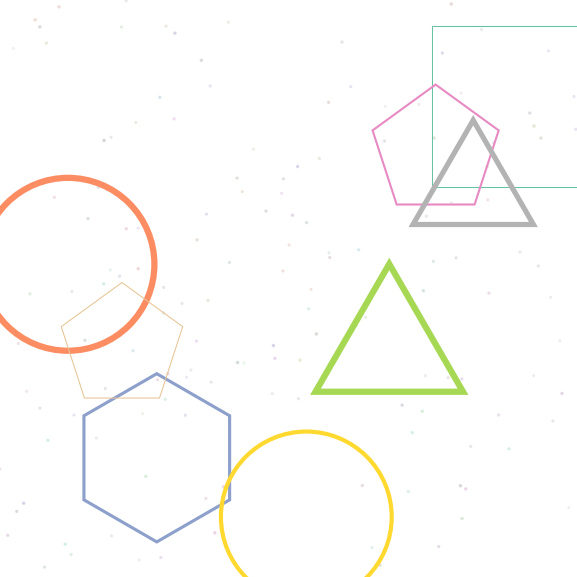[{"shape": "square", "thickness": 0.5, "radius": 0.7, "center": [0.887, 0.815]}, {"shape": "circle", "thickness": 3, "radius": 0.75, "center": [0.118, 0.541]}, {"shape": "hexagon", "thickness": 1.5, "radius": 0.73, "center": [0.271, 0.206]}, {"shape": "pentagon", "thickness": 1, "radius": 0.57, "center": [0.754, 0.738]}, {"shape": "triangle", "thickness": 3, "radius": 0.74, "center": [0.674, 0.395]}, {"shape": "circle", "thickness": 2, "radius": 0.74, "center": [0.53, 0.104]}, {"shape": "pentagon", "thickness": 0.5, "radius": 0.55, "center": [0.211, 0.399]}, {"shape": "triangle", "thickness": 2.5, "radius": 0.6, "center": [0.819, 0.671]}]